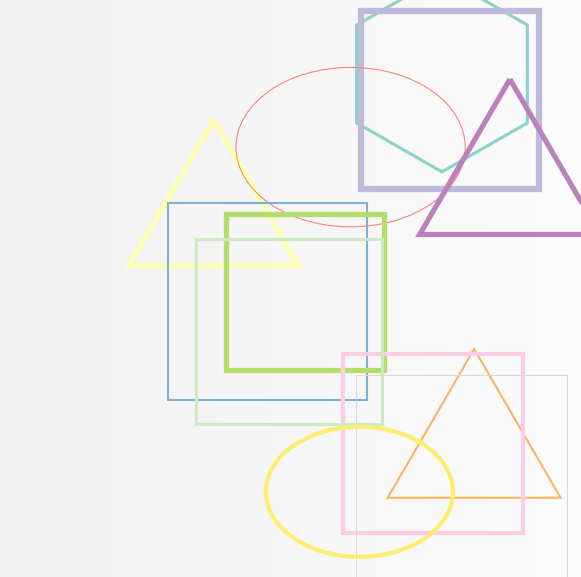[{"shape": "hexagon", "thickness": 1.5, "radius": 0.85, "center": [0.76, 0.871]}, {"shape": "triangle", "thickness": 2.5, "radius": 0.84, "center": [0.368, 0.623]}, {"shape": "square", "thickness": 3, "radius": 0.77, "center": [0.774, 0.826]}, {"shape": "oval", "thickness": 0.5, "radius": 0.99, "center": [0.603, 0.744]}, {"shape": "square", "thickness": 1, "radius": 0.85, "center": [0.461, 0.477]}, {"shape": "triangle", "thickness": 1, "radius": 0.86, "center": [0.816, 0.223]}, {"shape": "square", "thickness": 2.5, "radius": 0.68, "center": [0.525, 0.493]}, {"shape": "square", "thickness": 2, "radius": 0.77, "center": [0.745, 0.231]}, {"shape": "square", "thickness": 0.5, "radius": 0.91, "center": [0.793, 0.169]}, {"shape": "triangle", "thickness": 2.5, "radius": 0.9, "center": [0.877, 0.683]}, {"shape": "square", "thickness": 1.5, "radius": 0.8, "center": [0.497, 0.425]}, {"shape": "oval", "thickness": 2, "radius": 0.8, "center": [0.618, 0.148]}]